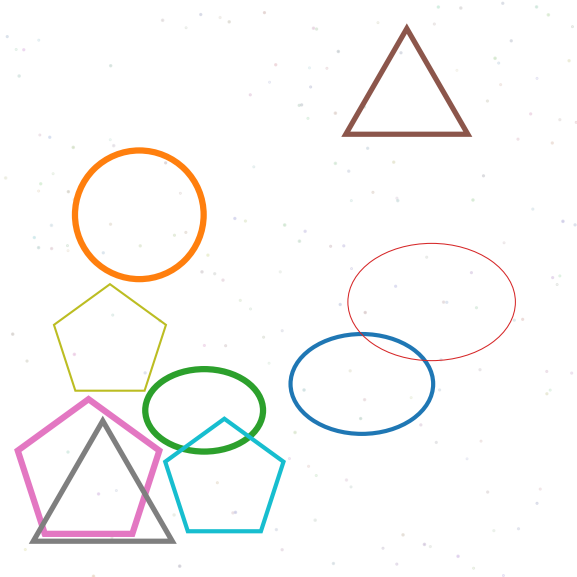[{"shape": "oval", "thickness": 2, "radius": 0.62, "center": [0.627, 0.334]}, {"shape": "circle", "thickness": 3, "radius": 0.56, "center": [0.241, 0.627]}, {"shape": "oval", "thickness": 3, "radius": 0.51, "center": [0.354, 0.289]}, {"shape": "oval", "thickness": 0.5, "radius": 0.73, "center": [0.747, 0.476]}, {"shape": "triangle", "thickness": 2.5, "radius": 0.61, "center": [0.704, 0.828]}, {"shape": "pentagon", "thickness": 3, "radius": 0.64, "center": [0.153, 0.179]}, {"shape": "triangle", "thickness": 2.5, "radius": 0.69, "center": [0.178, 0.131]}, {"shape": "pentagon", "thickness": 1, "radius": 0.51, "center": [0.19, 0.405]}, {"shape": "pentagon", "thickness": 2, "radius": 0.54, "center": [0.389, 0.166]}]